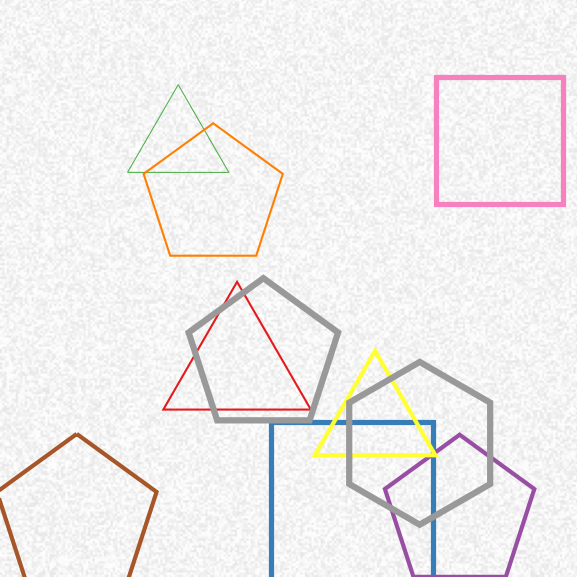[{"shape": "triangle", "thickness": 1, "radius": 0.74, "center": [0.411, 0.364]}, {"shape": "square", "thickness": 2.5, "radius": 0.7, "center": [0.609, 0.128]}, {"shape": "triangle", "thickness": 0.5, "radius": 0.51, "center": [0.309, 0.751]}, {"shape": "pentagon", "thickness": 2, "radius": 0.68, "center": [0.796, 0.11]}, {"shape": "pentagon", "thickness": 1, "radius": 0.63, "center": [0.369, 0.659]}, {"shape": "triangle", "thickness": 2, "radius": 0.6, "center": [0.649, 0.271]}, {"shape": "pentagon", "thickness": 2, "radius": 0.73, "center": [0.133, 0.102]}, {"shape": "square", "thickness": 2.5, "radius": 0.55, "center": [0.865, 0.756]}, {"shape": "pentagon", "thickness": 3, "radius": 0.68, "center": [0.456, 0.381]}, {"shape": "hexagon", "thickness": 3, "radius": 0.7, "center": [0.727, 0.231]}]